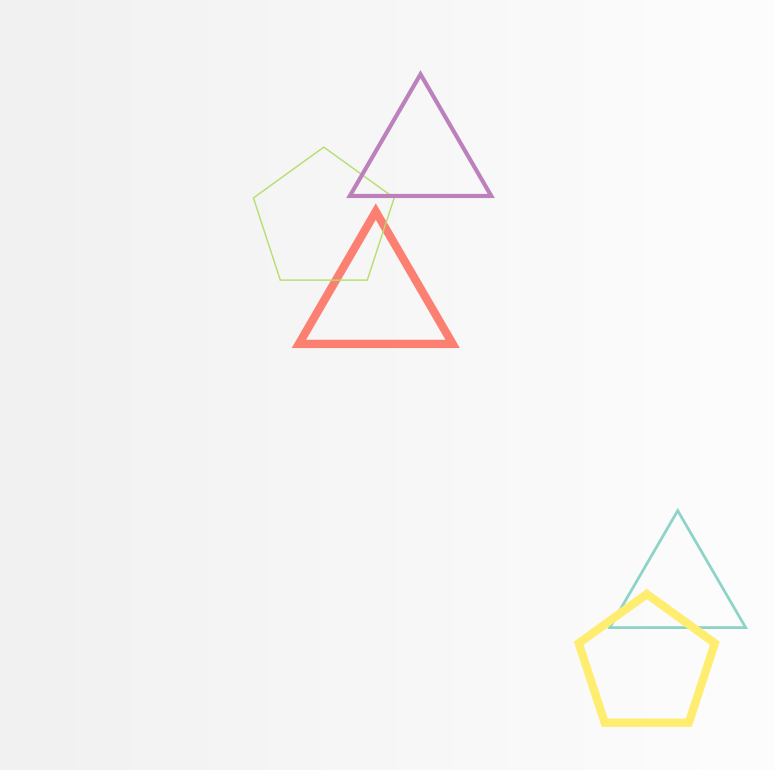[{"shape": "triangle", "thickness": 1, "radius": 0.51, "center": [0.874, 0.236]}, {"shape": "triangle", "thickness": 3, "radius": 0.57, "center": [0.485, 0.611]}, {"shape": "pentagon", "thickness": 0.5, "radius": 0.48, "center": [0.418, 0.713]}, {"shape": "triangle", "thickness": 1.5, "radius": 0.53, "center": [0.543, 0.798]}, {"shape": "pentagon", "thickness": 3, "radius": 0.46, "center": [0.835, 0.136]}]